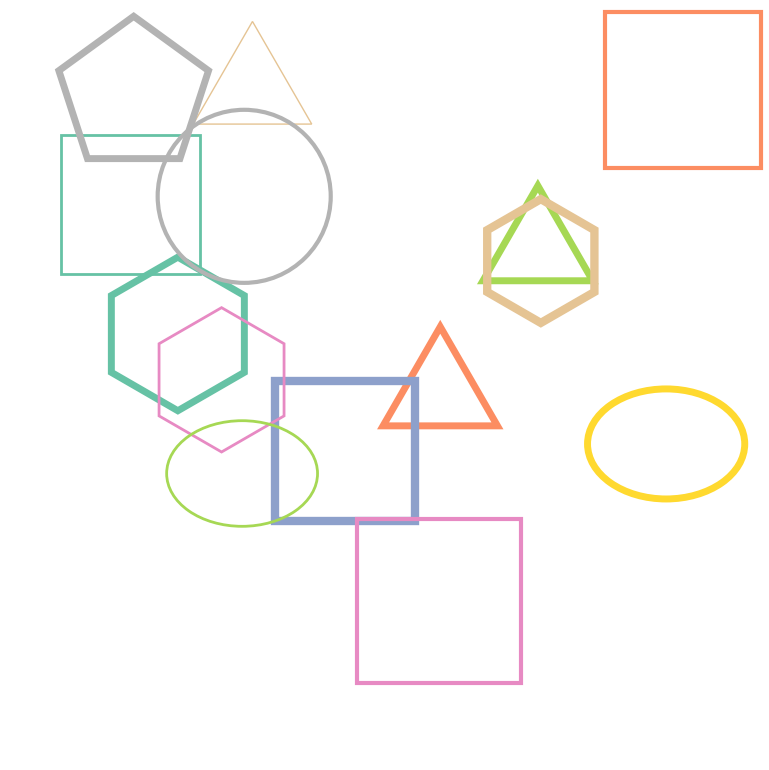[{"shape": "square", "thickness": 1, "radius": 0.45, "center": [0.169, 0.735]}, {"shape": "hexagon", "thickness": 2.5, "radius": 0.5, "center": [0.231, 0.566]}, {"shape": "triangle", "thickness": 2.5, "radius": 0.43, "center": [0.572, 0.49]}, {"shape": "square", "thickness": 1.5, "radius": 0.51, "center": [0.887, 0.883]}, {"shape": "square", "thickness": 3, "radius": 0.45, "center": [0.448, 0.414]}, {"shape": "square", "thickness": 1.5, "radius": 0.53, "center": [0.57, 0.219]}, {"shape": "hexagon", "thickness": 1, "radius": 0.47, "center": [0.288, 0.507]}, {"shape": "oval", "thickness": 1, "radius": 0.49, "center": [0.314, 0.385]}, {"shape": "triangle", "thickness": 2.5, "radius": 0.41, "center": [0.699, 0.677]}, {"shape": "oval", "thickness": 2.5, "radius": 0.51, "center": [0.865, 0.423]}, {"shape": "hexagon", "thickness": 3, "radius": 0.4, "center": [0.702, 0.661]}, {"shape": "triangle", "thickness": 0.5, "radius": 0.44, "center": [0.328, 0.883]}, {"shape": "circle", "thickness": 1.5, "radius": 0.56, "center": [0.317, 0.745]}, {"shape": "pentagon", "thickness": 2.5, "radius": 0.51, "center": [0.174, 0.877]}]